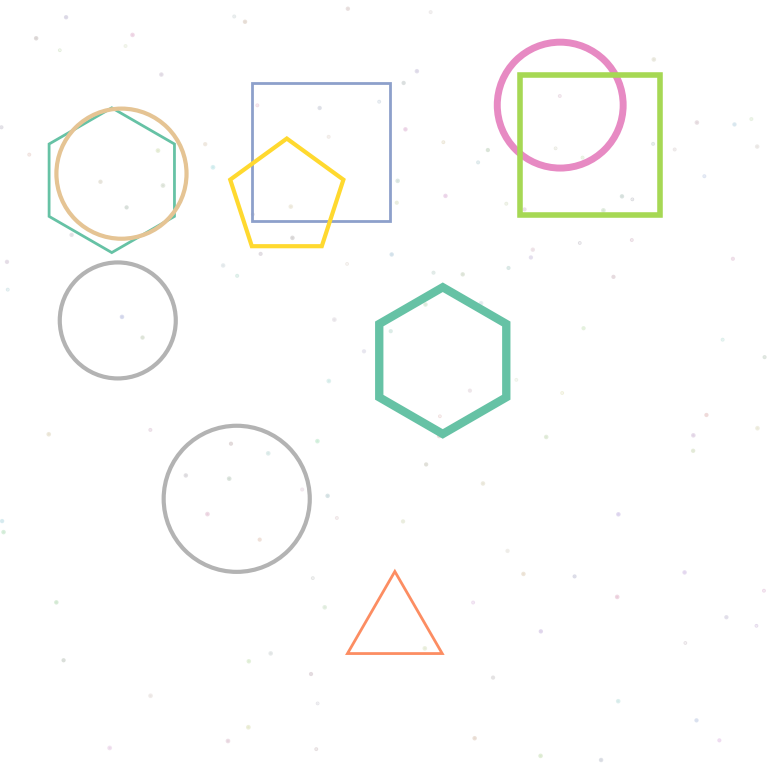[{"shape": "hexagon", "thickness": 1, "radius": 0.47, "center": [0.145, 0.766]}, {"shape": "hexagon", "thickness": 3, "radius": 0.48, "center": [0.575, 0.532]}, {"shape": "triangle", "thickness": 1, "radius": 0.36, "center": [0.513, 0.187]}, {"shape": "square", "thickness": 1, "radius": 0.45, "center": [0.417, 0.803]}, {"shape": "circle", "thickness": 2.5, "radius": 0.41, "center": [0.728, 0.863]}, {"shape": "square", "thickness": 2, "radius": 0.45, "center": [0.767, 0.811]}, {"shape": "pentagon", "thickness": 1.5, "radius": 0.39, "center": [0.372, 0.743]}, {"shape": "circle", "thickness": 1.5, "radius": 0.42, "center": [0.158, 0.774]}, {"shape": "circle", "thickness": 1.5, "radius": 0.38, "center": [0.153, 0.584]}, {"shape": "circle", "thickness": 1.5, "radius": 0.47, "center": [0.307, 0.352]}]